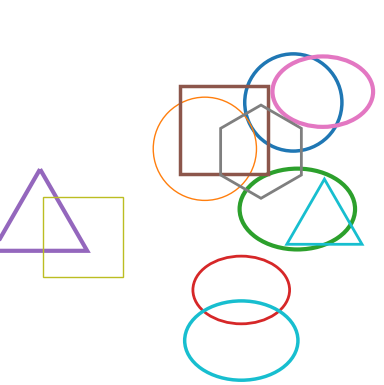[{"shape": "circle", "thickness": 2.5, "radius": 0.63, "center": [0.762, 0.734]}, {"shape": "circle", "thickness": 1, "radius": 0.67, "center": [0.532, 0.614]}, {"shape": "oval", "thickness": 3, "radius": 0.75, "center": [0.772, 0.457]}, {"shape": "oval", "thickness": 2, "radius": 0.63, "center": [0.627, 0.247]}, {"shape": "triangle", "thickness": 3, "radius": 0.71, "center": [0.104, 0.419]}, {"shape": "square", "thickness": 2.5, "radius": 0.57, "center": [0.581, 0.662]}, {"shape": "oval", "thickness": 3, "radius": 0.65, "center": [0.838, 0.762]}, {"shape": "hexagon", "thickness": 2, "radius": 0.61, "center": [0.678, 0.606]}, {"shape": "square", "thickness": 1, "radius": 0.52, "center": [0.216, 0.384]}, {"shape": "triangle", "thickness": 2, "radius": 0.56, "center": [0.843, 0.422]}, {"shape": "oval", "thickness": 2.5, "radius": 0.74, "center": [0.627, 0.115]}]